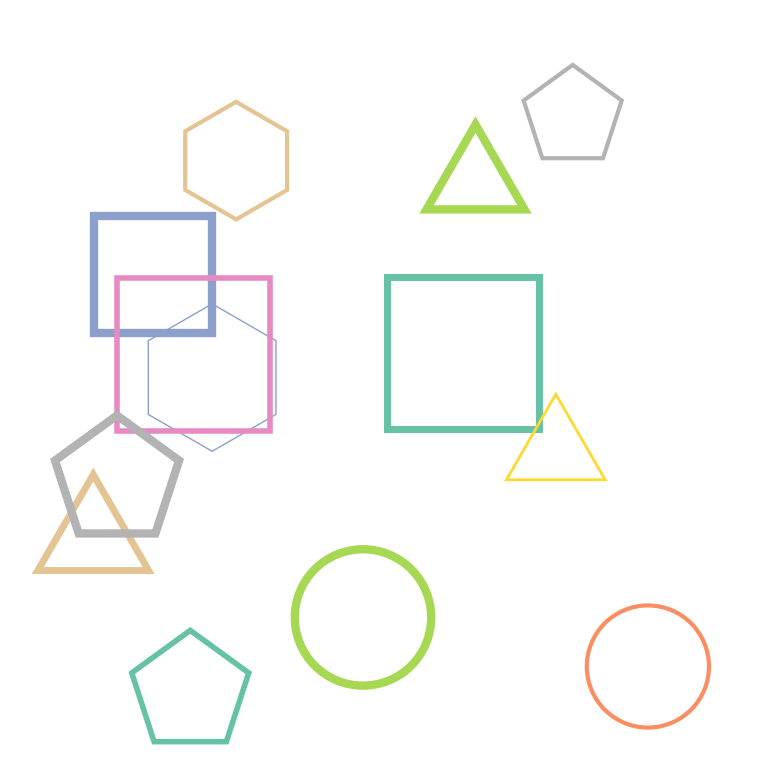[{"shape": "pentagon", "thickness": 2, "radius": 0.4, "center": [0.247, 0.101]}, {"shape": "square", "thickness": 2.5, "radius": 0.49, "center": [0.601, 0.541]}, {"shape": "circle", "thickness": 1.5, "radius": 0.4, "center": [0.841, 0.134]}, {"shape": "hexagon", "thickness": 0.5, "radius": 0.48, "center": [0.276, 0.51]}, {"shape": "square", "thickness": 3, "radius": 0.38, "center": [0.199, 0.643]}, {"shape": "square", "thickness": 2, "radius": 0.5, "center": [0.251, 0.539]}, {"shape": "triangle", "thickness": 3, "radius": 0.37, "center": [0.618, 0.765]}, {"shape": "circle", "thickness": 3, "radius": 0.44, "center": [0.471, 0.198]}, {"shape": "triangle", "thickness": 1, "radius": 0.37, "center": [0.722, 0.414]}, {"shape": "hexagon", "thickness": 1.5, "radius": 0.38, "center": [0.307, 0.791]}, {"shape": "triangle", "thickness": 2.5, "radius": 0.42, "center": [0.121, 0.301]}, {"shape": "pentagon", "thickness": 3, "radius": 0.42, "center": [0.152, 0.376]}, {"shape": "pentagon", "thickness": 1.5, "radius": 0.33, "center": [0.744, 0.849]}]